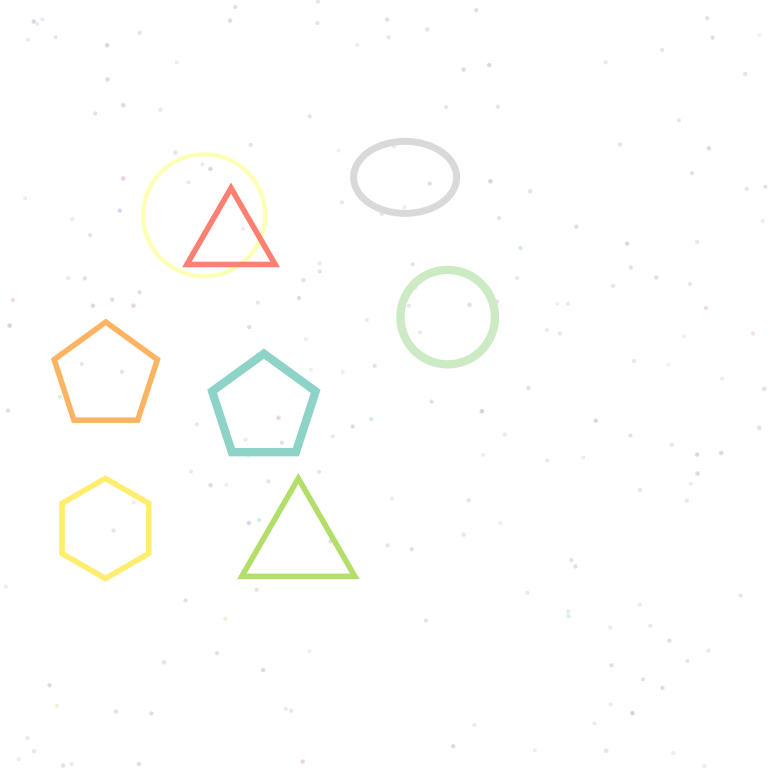[{"shape": "pentagon", "thickness": 3, "radius": 0.35, "center": [0.343, 0.47]}, {"shape": "circle", "thickness": 1.5, "radius": 0.4, "center": [0.265, 0.72]}, {"shape": "triangle", "thickness": 2, "radius": 0.33, "center": [0.3, 0.69]}, {"shape": "pentagon", "thickness": 2, "radius": 0.35, "center": [0.137, 0.511]}, {"shape": "triangle", "thickness": 2, "radius": 0.42, "center": [0.387, 0.294]}, {"shape": "oval", "thickness": 2.5, "radius": 0.33, "center": [0.526, 0.77]}, {"shape": "circle", "thickness": 3, "radius": 0.31, "center": [0.581, 0.588]}, {"shape": "hexagon", "thickness": 2, "radius": 0.33, "center": [0.137, 0.314]}]